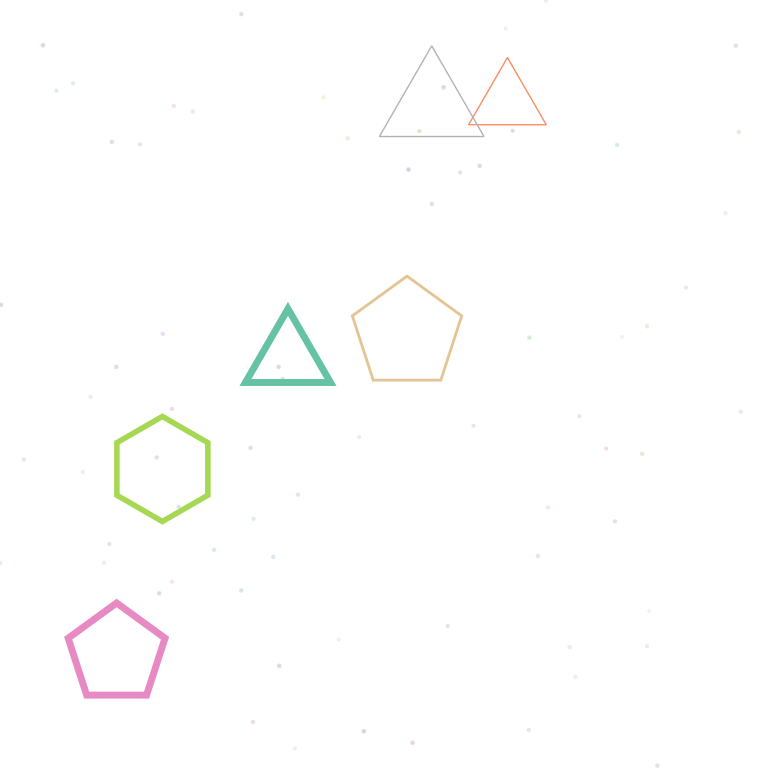[{"shape": "triangle", "thickness": 2.5, "radius": 0.32, "center": [0.374, 0.535]}, {"shape": "triangle", "thickness": 0.5, "radius": 0.29, "center": [0.659, 0.867]}, {"shape": "pentagon", "thickness": 2.5, "radius": 0.33, "center": [0.151, 0.151]}, {"shape": "hexagon", "thickness": 2, "radius": 0.34, "center": [0.211, 0.391]}, {"shape": "pentagon", "thickness": 1, "radius": 0.37, "center": [0.529, 0.567]}, {"shape": "triangle", "thickness": 0.5, "radius": 0.39, "center": [0.561, 0.862]}]